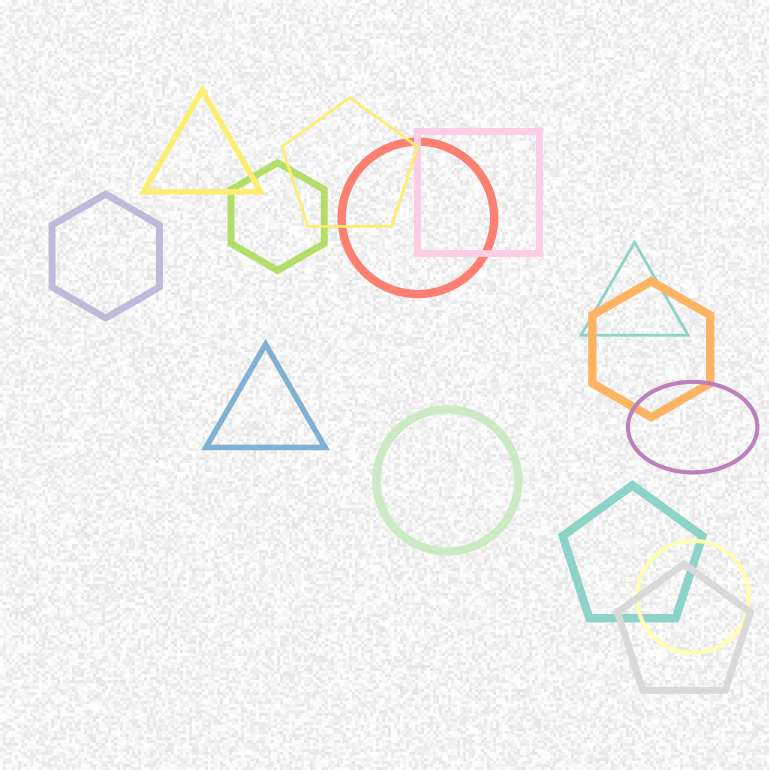[{"shape": "pentagon", "thickness": 3, "radius": 0.48, "center": [0.821, 0.274]}, {"shape": "triangle", "thickness": 1, "radius": 0.4, "center": [0.824, 0.605]}, {"shape": "circle", "thickness": 1.5, "radius": 0.36, "center": [0.9, 0.225]}, {"shape": "hexagon", "thickness": 2.5, "radius": 0.4, "center": [0.137, 0.667]}, {"shape": "circle", "thickness": 3, "radius": 0.49, "center": [0.543, 0.717]}, {"shape": "triangle", "thickness": 2, "radius": 0.45, "center": [0.345, 0.464]}, {"shape": "hexagon", "thickness": 3, "radius": 0.44, "center": [0.846, 0.546]}, {"shape": "hexagon", "thickness": 2.5, "radius": 0.35, "center": [0.361, 0.719]}, {"shape": "square", "thickness": 2.5, "radius": 0.39, "center": [0.621, 0.751]}, {"shape": "pentagon", "thickness": 2.5, "radius": 0.45, "center": [0.888, 0.177]}, {"shape": "oval", "thickness": 1.5, "radius": 0.42, "center": [0.9, 0.445]}, {"shape": "circle", "thickness": 3, "radius": 0.46, "center": [0.581, 0.376]}, {"shape": "pentagon", "thickness": 1, "radius": 0.46, "center": [0.454, 0.781]}, {"shape": "triangle", "thickness": 2, "radius": 0.44, "center": [0.263, 0.795]}]